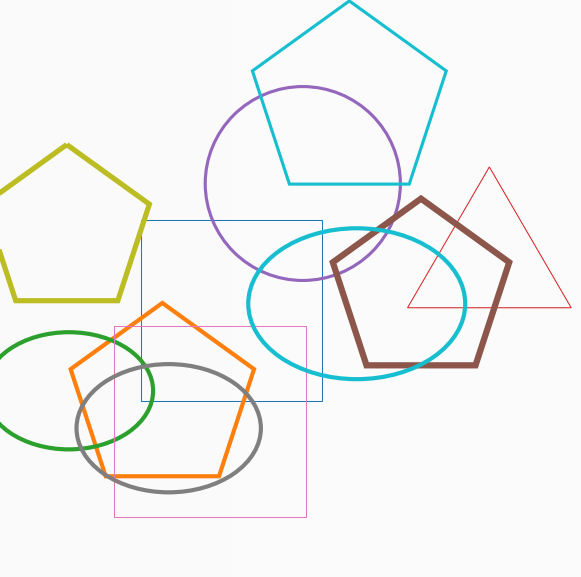[{"shape": "square", "thickness": 0.5, "radius": 0.78, "center": [0.398, 0.462]}, {"shape": "pentagon", "thickness": 2, "radius": 0.83, "center": [0.279, 0.309]}, {"shape": "oval", "thickness": 2, "radius": 0.72, "center": [0.118, 0.322]}, {"shape": "triangle", "thickness": 0.5, "radius": 0.81, "center": [0.842, 0.547]}, {"shape": "circle", "thickness": 1.5, "radius": 0.84, "center": [0.521, 0.681]}, {"shape": "pentagon", "thickness": 3, "radius": 0.8, "center": [0.724, 0.496]}, {"shape": "square", "thickness": 0.5, "radius": 0.83, "center": [0.361, 0.269]}, {"shape": "oval", "thickness": 2, "radius": 0.79, "center": [0.29, 0.258]}, {"shape": "pentagon", "thickness": 2.5, "radius": 0.75, "center": [0.115, 0.599]}, {"shape": "pentagon", "thickness": 1.5, "radius": 0.88, "center": [0.601, 0.822]}, {"shape": "oval", "thickness": 2, "radius": 0.93, "center": [0.614, 0.473]}]